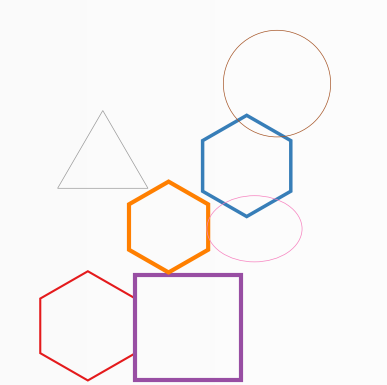[{"shape": "hexagon", "thickness": 1.5, "radius": 0.71, "center": [0.227, 0.154]}, {"shape": "hexagon", "thickness": 2.5, "radius": 0.66, "center": [0.637, 0.569]}, {"shape": "square", "thickness": 3, "radius": 0.68, "center": [0.484, 0.151]}, {"shape": "hexagon", "thickness": 3, "radius": 0.59, "center": [0.435, 0.41]}, {"shape": "circle", "thickness": 0.5, "radius": 0.69, "center": [0.715, 0.783]}, {"shape": "oval", "thickness": 0.5, "radius": 0.61, "center": [0.657, 0.406]}, {"shape": "triangle", "thickness": 0.5, "radius": 0.67, "center": [0.265, 0.578]}]